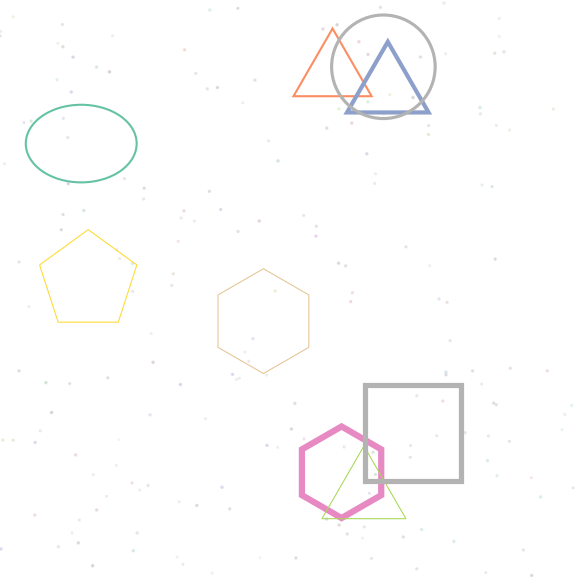[{"shape": "oval", "thickness": 1, "radius": 0.48, "center": [0.141, 0.751]}, {"shape": "triangle", "thickness": 1, "radius": 0.39, "center": [0.576, 0.872]}, {"shape": "triangle", "thickness": 2, "radius": 0.41, "center": [0.672, 0.845]}, {"shape": "hexagon", "thickness": 3, "radius": 0.4, "center": [0.591, 0.181]}, {"shape": "triangle", "thickness": 0.5, "radius": 0.42, "center": [0.63, 0.143]}, {"shape": "pentagon", "thickness": 0.5, "radius": 0.44, "center": [0.153, 0.513]}, {"shape": "hexagon", "thickness": 0.5, "radius": 0.45, "center": [0.456, 0.443]}, {"shape": "square", "thickness": 2.5, "radius": 0.42, "center": [0.715, 0.249]}, {"shape": "circle", "thickness": 1.5, "radius": 0.45, "center": [0.664, 0.884]}]